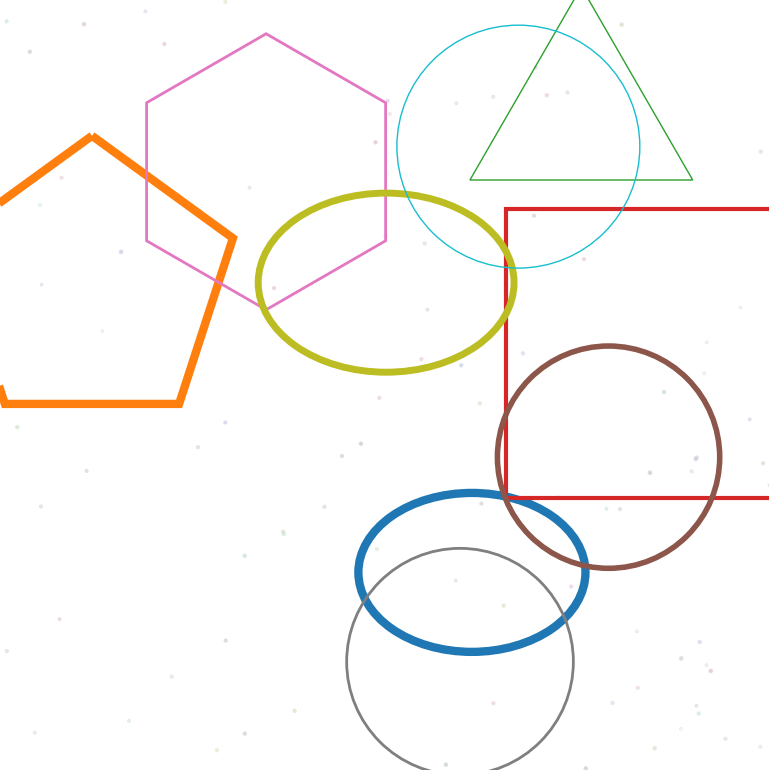[{"shape": "oval", "thickness": 3, "radius": 0.74, "center": [0.613, 0.257]}, {"shape": "pentagon", "thickness": 3, "radius": 0.96, "center": [0.119, 0.631]}, {"shape": "triangle", "thickness": 0.5, "radius": 0.84, "center": [0.755, 0.85]}, {"shape": "square", "thickness": 1.5, "radius": 0.94, "center": [0.844, 0.541]}, {"shape": "circle", "thickness": 2, "radius": 0.72, "center": [0.79, 0.406]}, {"shape": "hexagon", "thickness": 1, "radius": 0.9, "center": [0.346, 0.777]}, {"shape": "circle", "thickness": 1, "radius": 0.74, "center": [0.597, 0.141]}, {"shape": "oval", "thickness": 2.5, "radius": 0.83, "center": [0.501, 0.633]}, {"shape": "circle", "thickness": 0.5, "radius": 0.79, "center": [0.673, 0.81]}]